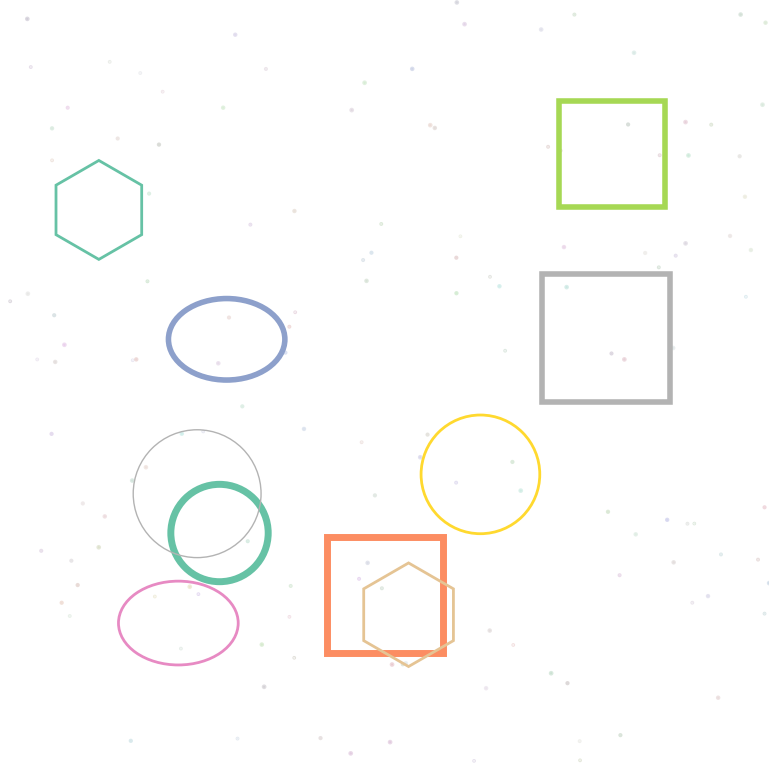[{"shape": "hexagon", "thickness": 1, "radius": 0.32, "center": [0.128, 0.727]}, {"shape": "circle", "thickness": 2.5, "radius": 0.32, "center": [0.285, 0.308]}, {"shape": "square", "thickness": 2.5, "radius": 0.37, "center": [0.5, 0.227]}, {"shape": "oval", "thickness": 2, "radius": 0.38, "center": [0.294, 0.559]}, {"shape": "oval", "thickness": 1, "radius": 0.39, "center": [0.232, 0.191]}, {"shape": "square", "thickness": 2, "radius": 0.34, "center": [0.795, 0.8]}, {"shape": "circle", "thickness": 1, "radius": 0.39, "center": [0.624, 0.384]}, {"shape": "hexagon", "thickness": 1, "radius": 0.34, "center": [0.531, 0.202]}, {"shape": "square", "thickness": 2, "radius": 0.42, "center": [0.787, 0.561]}, {"shape": "circle", "thickness": 0.5, "radius": 0.42, "center": [0.256, 0.359]}]